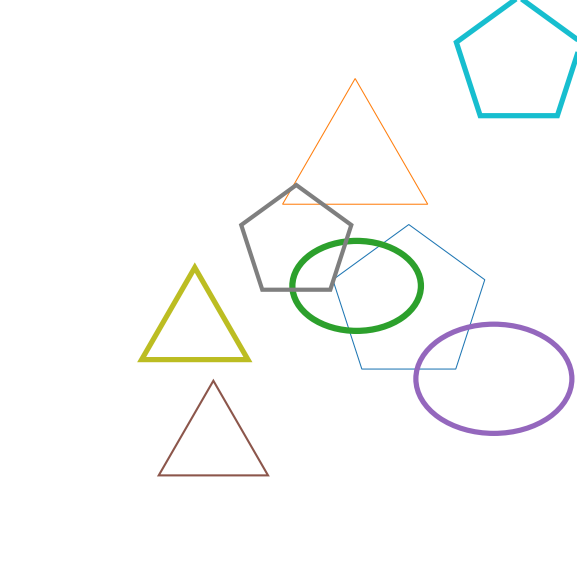[{"shape": "pentagon", "thickness": 0.5, "radius": 0.69, "center": [0.708, 0.472]}, {"shape": "triangle", "thickness": 0.5, "radius": 0.73, "center": [0.615, 0.718]}, {"shape": "oval", "thickness": 3, "radius": 0.56, "center": [0.618, 0.504]}, {"shape": "oval", "thickness": 2.5, "radius": 0.68, "center": [0.855, 0.343]}, {"shape": "triangle", "thickness": 1, "radius": 0.55, "center": [0.369, 0.231]}, {"shape": "pentagon", "thickness": 2, "radius": 0.5, "center": [0.513, 0.579]}, {"shape": "triangle", "thickness": 2.5, "radius": 0.53, "center": [0.337, 0.43]}, {"shape": "pentagon", "thickness": 2.5, "radius": 0.57, "center": [0.898, 0.891]}]